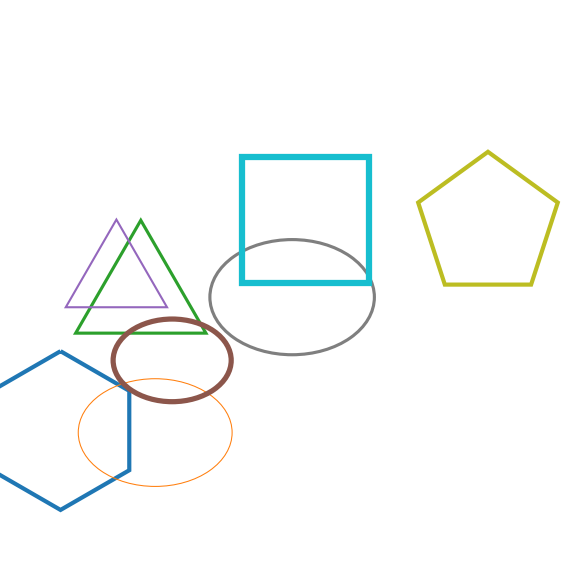[{"shape": "hexagon", "thickness": 2, "radius": 0.69, "center": [0.105, 0.254]}, {"shape": "oval", "thickness": 0.5, "radius": 0.67, "center": [0.269, 0.25]}, {"shape": "triangle", "thickness": 1.5, "radius": 0.65, "center": [0.244, 0.487]}, {"shape": "triangle", "thickness": 1, "radius": 0.51, "center": [0.202, 0.518]}, {"shape": "oval", "thickness": 2.5, "radius": 0.51, "center": [0.298, 0.375]}, {"shape": "oval", "thickness": 1.5, "radius": 0.71, "center": [0.506, 0.485]}, {"shape": "pentagon", "thickness": 2, "radius": 0.64, "center": [0.845, 0.609]}, {"shape": "square", "thickness": 3, "radius": 0.55, "center": [0.529, 0.618]}]